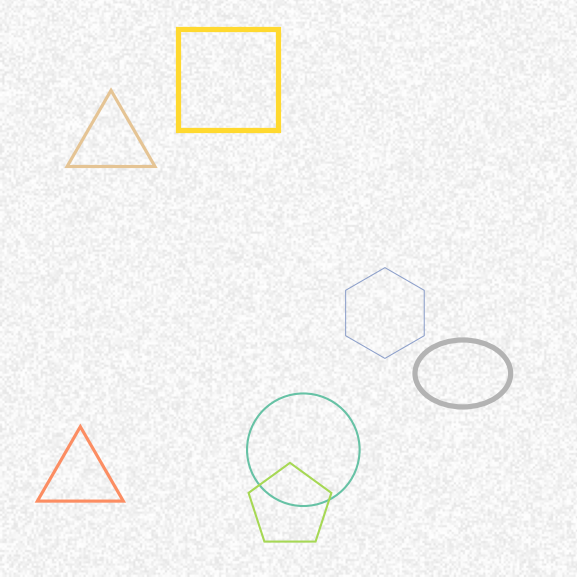[{"shape": "circle", "thickness": 1, "radius": 0.49, "center": [0.525, 0.22]}, {"shape": "triangle", "thickness": 1.5, "radius": 0.43, "center": [0.139, 0.174]}, {"shape": "hexagon", "thickness": 0.5, "radius": 0.39, "center": [0.667, 0.457]}, {"shape": "pentagon", "thickness": 1, "radius": 0.38, "center": [0.502, 0.122]}, {"shape": "square", "thickness": 2.5, "radius": 0.44, "center": [0.395, 0.861]}, {"shape": "triangle", "thickness": 1.5, "radius": 0.44, "center": [0.192, 0.755]}, {"shape": "oval", "thickness": 2.5, "radius": 0.41, "center": [0.801, 0.352]}]